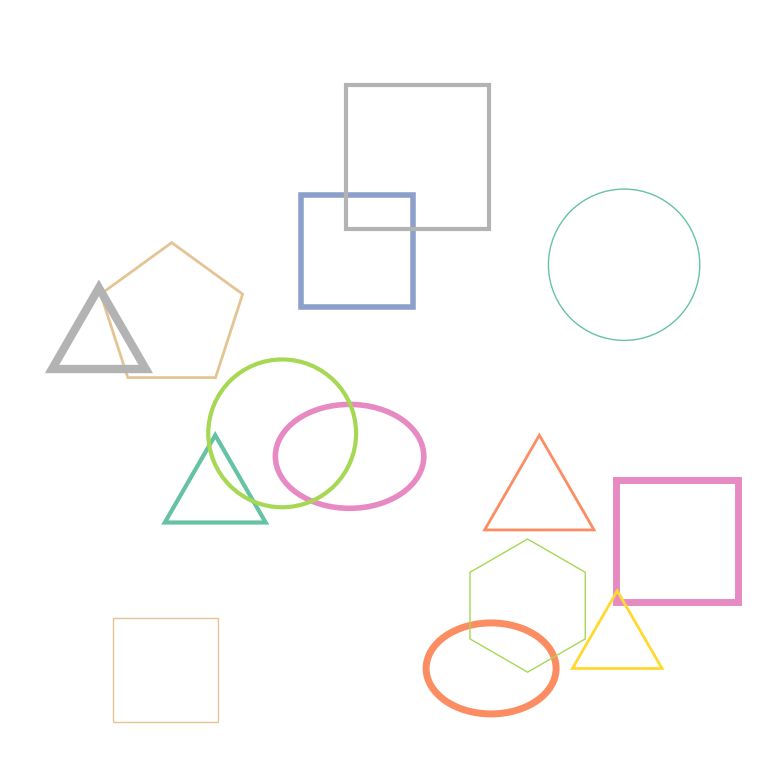[{"shape": "circle", "thickness": 0.5, "radius": 0.49, "center": [0.811, 0.656]}, {"shape": "triangle", "thickness": 1.5, "radius": 0.38, "center": [0.28, 0.359]}, {"shape": "oval", "thickness": 2.5, "radius": 0.42, "center": [0.638, 0.132]}, {"shape": "triangle", "thickness": 1, "radius": 0.41, "center": [0.7, 0.353]}, {"shape": "square", "thickness": 2, "radius": 0.36, "center": [0.464, 0.674]}, {"shape": "oval", "thickness": 2, "radius": 0.48, "center": [0.454, 0.407]}, {"shape": "square", "thickness": 2.5, "radius": 0.4, "center": [0.879, 0.298]}, {"shape": "circle", "thickness": 1.5, "radius": 0.48, "center": [0.366, 0.437]}, {"shape": "hexagon", "thickness": 0.5, "radius": 0.43, "center": [0.685, 0.214]}, {"shape": "triangle", "thickness": 1, "radius": 0.34, "center": [0.802, 0.165]}, {"shape": "pentagon", "thickness": 1, "radius": 0.48, "center": [0.223, 0.588]}, {"shape": "square", "thickness": 0.5, "radius": 0.34, "center": [0.215, 0.13]}, {"shape": "triangle", "thickness": 3, "radius": 0.35, "center": [0.128, 0.556]}, {"shape": "square", "thickness": 1.5, "radius": 0.47, "center": [0.542, 0.796]}]